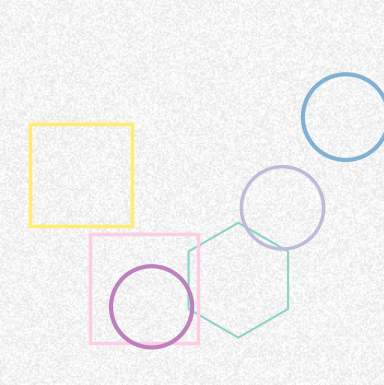[{"shape": "hexagon", "thickness": 1.5, "radius": 0.75, "center": [0.619, 0.272]}, {"shape": "circle", "thickness": 2.5, "radius": 0.53, "center": [0.734, 0.46]}, {"shape": "circle", "thickness": 3, "radius": 0.56, "center": [0.898, 0.696]}, {"shape": "square", "thickness": 2.5, "radius": 0.71, "center": [0.374, 0.25]}, {"shape": "circle", "thickness": 3, "radius": 0.53, "center": [0.394, 0.203]}, {"shape": "square", "thickness": 2.5, "radius": 0.66, "center": [0.211, 0.544]}]